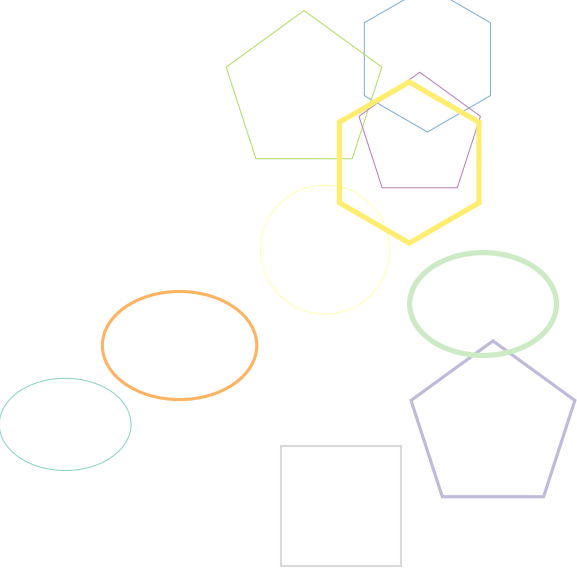[{"shape": "oval", "thickness": 0.5, "radius": 0.57, "center": [0.113, 0.264]}, {"shape": "circle", "thickness": 0.5, "radius": 0.56, "center": [0.563, 0.567]}, {"shape": "pentagon", "thickness": 1.5, "radius": 0.75, "center": [0.854, 0.26]}, {"shape": "hexagon", "thickness": 0.5, "radius": 0.63, "center": [0.74, 0.897]}, {"shape": "oval", "thickness": 1.5, "radius": 0.67, "center": [0.311, 0.401]}, {"shape": "pentagon", "thickness": 0.5, "radius": 0.71, "center": [0.526, 0.839]}, {"shape": "square", "thickness": 1, "radius": 0.52, "center": [0.591, 0.123]}, {"shape": "pentagon", "thickness": 0.5, "radius": 0.55, "center": [0.727, 0.763]}, {"shape": "oval", "thickness": 2.5, "radius": 0.64, "center": [0.837, 0.473]}, {"shape": "hexagon", "thickness": 2.5, "radius": 0.7, "center": [0.709, 0.718]}]